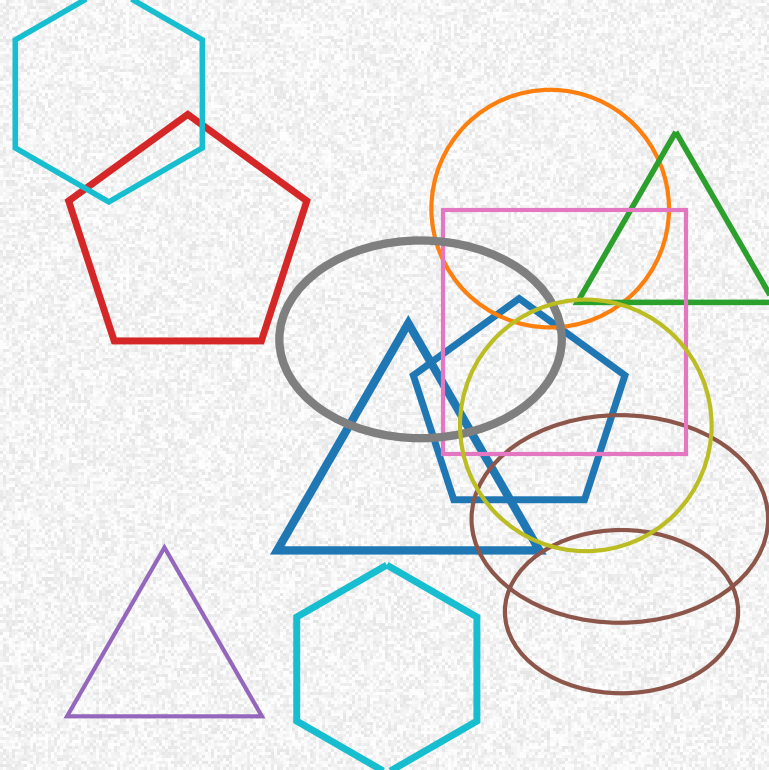[{"shape": "triangle", "thickness": 3, "radius": 0.98, "center": [0.53, 0.383]}, {"shape": "pentagon", "thickness": 2.5, "radius": 0.72, "center": [0.674, 0.468]}, {"shape": "circle", "thickness": 1.5, "radius": 0.77, "center": [0.715, 0.729]}, {"shape": "triangle", "thickness": 2, "radius": 0.74, "center": [0.878, 0.681]}, {"shape": "pentagon", "thickness": 2.5, "radius": 0.81, "center": [0.244, 0.689]}, {"shape": "triangle", "thickness": 1.5, "radius": 0.73, "center": [0.214, 0.143]}, {"shape": "oval", "thickness": 1.5, "radius": 0.96, "center": [0.805, 0.326]}, {"shape": "oval", "thickness": 1.5, "radius": 0.76, "center": [0.807, 0.206]}, {"shape": "square", "thickness": 1.5, "radius": 0.79, "center": [0.733, 0.569]}, {"shape": "oval", "thickness": 3, "radius": 0.92, "center": [0.546, 0.559]}, {"shape": "circle", "thickness": 1.5, "radius": 0.82, "center": [0.761, 0.448]}, {"shape": "hexagon", "thickness": 2.5, "radius": 0.68, "center": [0.502, 0.131]}, {"shape": "hexagon", "thickness": 2, "radius": 0.7, "center": [0.141, 0.878]}]